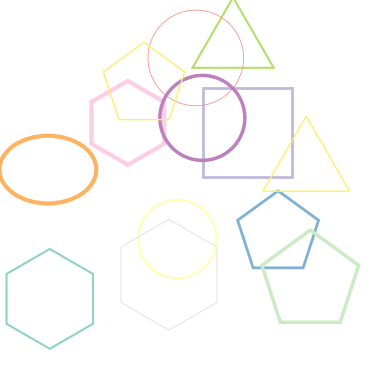[{"shape": "hexagon", "thickness": 1.5, "radius": 0.65, "center": [0.129, 0.224]}, {"shape": "circle", "thickness": 1.5, "radius": 0.51, "center": [0.46, 0.379]}, {"shape": "square", "thickness": 2, "radius": 0.58, "center": [0.643, 0.656]}, {"shape": "circle", "thickness": 0.5, "radius": 0.62, "center": [0.509, 0.85]}, {"shape": "pentagon", "thickness": 2, "radius": 0.55, "center": [0.722, 0.394]}, {"shape": "oval", "thickness": 3, "radius": 0.63, "center": [0.124, 0.559]}, {"shape": "triangle", "thickness": 1.5, "radius": 0.61, "center": [0.605, 0.885]}, {"shape": "hexagon", "thickness": 3, "radius": 0.55, "center": [0.332, 0.681]}, {"shape": "hexagon", "thickness": 0.5, "radius": 0.72, "center": [0.439, 0.286]}, {"shape": "circle", "thickness": 2.5, "radius": 0.55, "center": [0.526, 0.694]}, {"shape": "pentagon", "thickness": 2.5, "radius": 0.66, "center": [0.806, 0.27]}, {"shape": "pentagon", "thickness": 1, "radius": 0.55, "center": [0.374, 0.779]}, {"shape": "triangle", "thickness": 1, "radius": 0.65, "center": [0.795, 0.568]}]